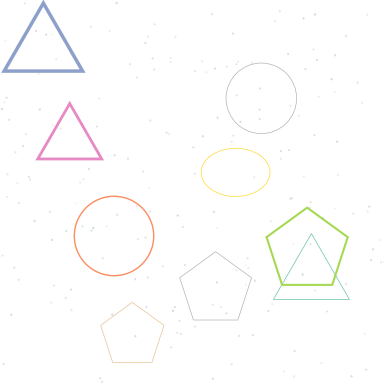[{"shape": "triangle", "thickness": 0.5, "radius": 0.57, "center": [0.809, 0.279]}, {"shape": "circle", "thickness": 1, "radius": 0.52, "center": [0.296, 0.387]}, {"shape": "triangle", "thickness": 2.5, "radius": 0.59, "center": [0.113, 0.874]}, {"shape": "triangle", "thickness": 2, "radius": 0.48, "center": [0.181, 0.635]}, {"shape": "pentagon", "thickness": 1.5, "radius": 0.55, "center": [0.798, 0.35]}, {"shape": "oval", "thickness": 0.5, "radius": 0.45, "center": [0.612, 0.552]}, {"shape": "pentagon", "thickness": 0.5, "radius": 0.43, "center": [0.344, 0.128]}, {"shape": "pentagon", "thickness": 0.5, "radius": 0.49, "center": [0.56, 0.248]}, {"shape": "circle", "thickness": 0.5, "radius": 0.46, "center": [0.679, 0.745]}]